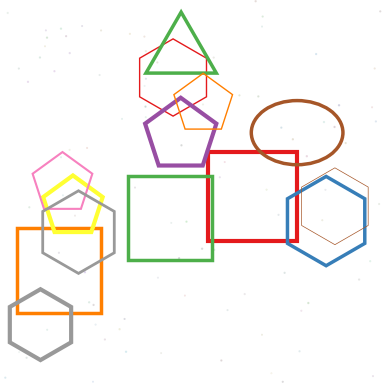[{"shape": "hexagon", "thickness": 1, "radius": 0.5, "center": [0.45, 0.799]}, {"shape": "square", "thickness": 3, "radius": 0.58, "center": [0.656, 0.49]}, {"shape": "hexagon", "thickness": 2.5, "radius": 0.58, "center": [0.847, 0.426]}, {"shape": "triangle", "thickness": 2.5, "radius": 0.53, "center": [0.47, 0.863]}, {"shape": "square", "thickness": 2.5, "radius": 0.55, "center": [0.442, 0.434]}, {"shape": "pentagon", "thickness": 3, "radius": 0.49, "center": [0.469, 0.649]}, {"shape": "pentagon", "thickness": 1, "radius": 0.4, "center": [0.528, 0.729]}, {"shape": "square", "thickness": 2.5, "radius": 0.55, "center": [0.153, 0.297]}, {"shape": "pentagon", "thickness": 3, "radius": 0.41, "center": [0.189, 0.463]}, {"shape": "hexagon", "thickness": 0.5, "radius": 0.5, "center": [0.87, 0.464]}, {"shape": "oval", "thickness": 2.5, "radius": 0.6, "center": [0.772, 0.655]}, {"shape": "pentagon", "thickness": 1.5, "radius": 0.41, "center": [0.162, 0.523]}, {"shape": "hexagon", "thickness": 3, "radius": 0.46, "center": [0.105, 0.157]}, {"shape": "hexagon", "thickness": 2, "radius": 0.54, "center": [0.204, 0.397]}]